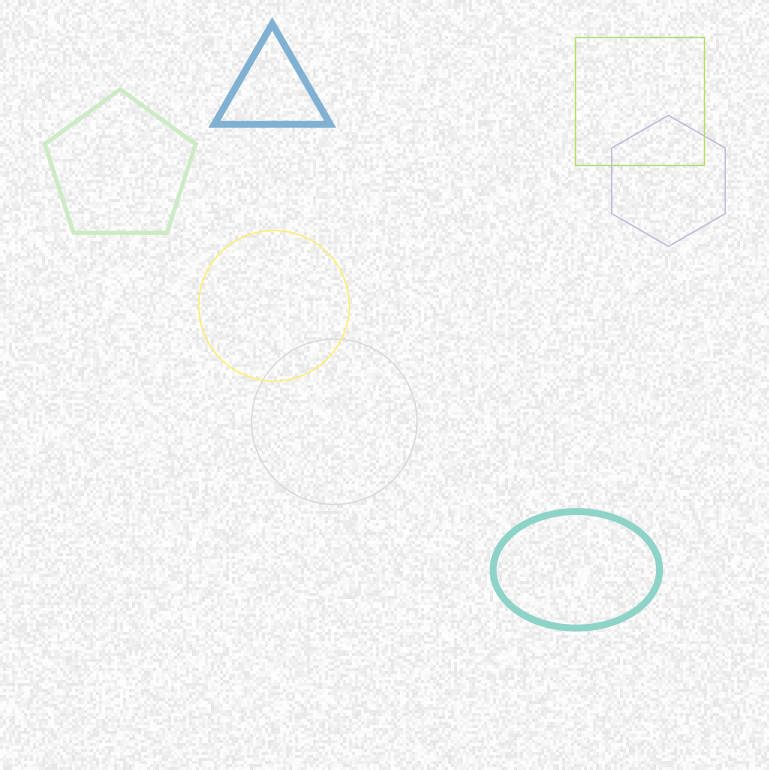[{"shape": "oval", "thickness": 2.5, "radius": 0.54, "center": [0.748, 0.26]}, {"shape": "hexagon", "thickness": 0.5, "radius": 0.43, "center": [0.868, 0.765]}, {"shape": "triangle", "thickness": 2.5, "radius": 0.43, "center": [0.354, 0.882]}, {"shape": "square", "thickness": 0.5, "radius": 0.42, "center": [0.83, 0.869]}, {"shape": "circle", "thickness": 0.5, "radius": 0.54, "center": [0.434, 0.452]}, {"shape": "pentagon", "thickness": 1.5, "radius": 0.52, "center": [0.156, 0.781]}, {"shape": "circle", "thickness": 0.5, "radius": 0.49, "center": [0.356, 0.603]}]